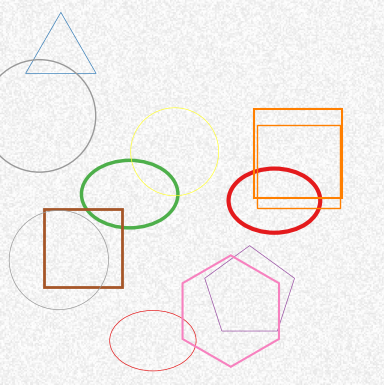[{"shape": "oval", "thickness": 3, "radius": 0.6, "center": [0.713, 0.479]}, {"shape": "oval", "thickness": 0.5, "radius": 0.56, "center": [0.397, 0.115]}, {"shape": "triangle", "thickness": 0.5, "radius": 0.53, "center": [0.158, 0.862]}, {"shape": "oval", "thickness": 2.5, "radius": 0.63, "center": [0.337, 0.496]}, {"shape": "pentagon", "thickness": 0.5, "radius": 0.61, "center": [0.648, 0.239]}, {"shape": "square", "thickness": 1, "radius": 0.54, "center": [0.775, 0.568]}, {"shape": "square", "thickness": 1.5, "radius": 0.57, "center": [0.773, 0.601]}, {"shape": "circle", "thickness": 0.5, "radius": 0.57, "center": [0.454, 0.606]}, {"shape": "square", "thickness": 2, "radius": 0.51, "center": [0.215, 0.356]}, {"shape": "hexagon", "thickness": 1.5, "radius": 0.72, "center": [0.599, 0.192]}, {"shape": "circle", "thickness": 0.5, "radius": 0.64, "center": [0.153, 0.325]}, {"shape": "circle", "thickness": 1, "radius": 0.73, "center": [0.103, 0.699]}]